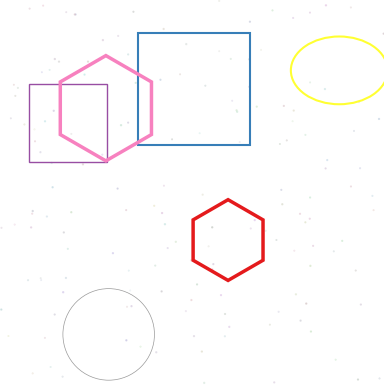[{"shape": "hexagon", "thickness": 2.5, "radius": 0.52, "center": [0.592, 0.376]}, {"shape": "square", "thickness": 1.5, "radius": 0.73, "center": [0.505, 0.77]}, {"shape": "square", "thickness": 1, "radius": 0.5, "center": [0.176, 0.68]}, {"shape": "oval", "thickness": 1.5, "radius": 0.63, "center": [0.881, 0.817]}, {"shape": "hexagon", "thickness": 2.5, "radius": 0.68, "center": [0.275, 0.719]}, {"shape": "circle", "thickness": 0.5, "radius": 0.59, "center": [0.282, 0.131]}]